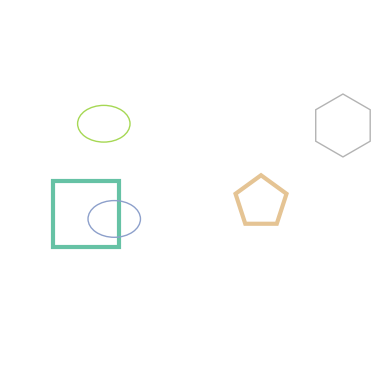[{"shape": "square", "thickness": 3, "radius": 0.43, "center": [0.224, 0.444]}, {"shape": "oval", "thickness": 1, "radius": 0.34, "center": [0.297, 0.431]}, {"shape": "oval", "thickness": 1, "radius": 0.34, "center": [0.27, 0.679]}, {"shape": "pentagon", "thickness": 3, "radius": 0.35, "center": [0.678, 0.475]}, {"shape": "hexagon", "thickness": 1, "radius": 0.41, "center": [0.891, 0.674]}]